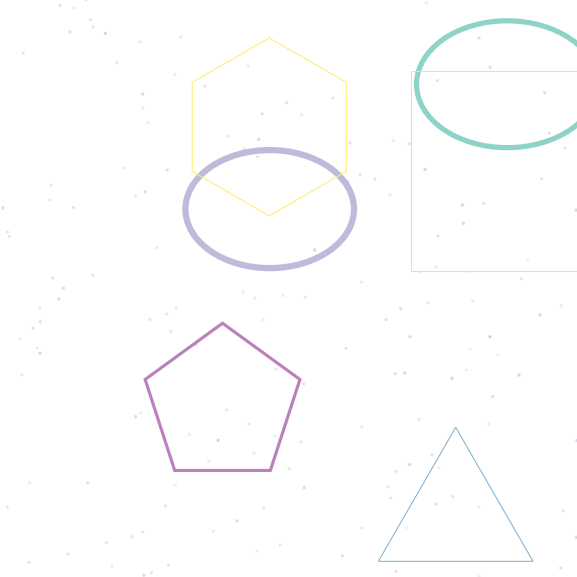[{"shape": "oval", "thickness": 2.5, "radius": 0.78, "center": [0.878, 0.853]}, {"shape": "oval", "thickness": 3, "radius": 0.73, "center": [0.467, 0.637]}, {"shape": "triangle", "thickness": 0.5, "radius": 0.77, "center": [0.789, 0.104]}, {"shape": "square", "thickness": 0.5, "radius": 0.87, "center": [0.885, 0.702]}, {"shape": "pentagon", "thickness": 1.5, "radius": 0.7, "center": [0.385, 0.299]}, {"shape": "hexagon", "thickness": 0.5, "radius": 0.77, "center": [0.466, 0.779]}]